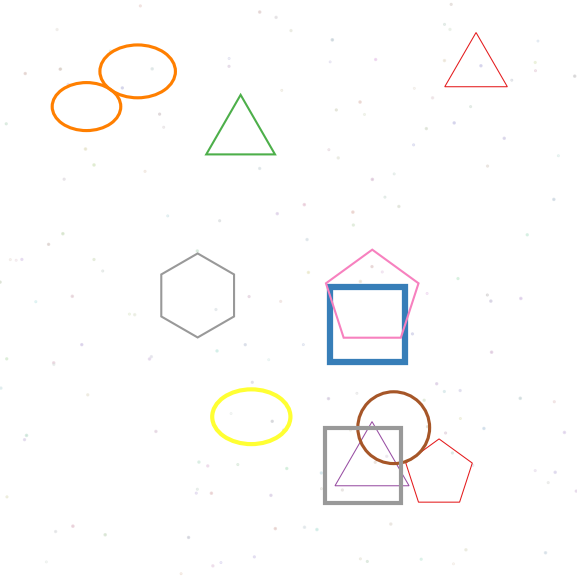[{"shape": "pentagon", "thickness": 0.5, "radius": 0.3, "center": [0.76, 0.179]}, {"shape": "triangle", "thickness": 0.5, "radius": 0.31, "center": [0.824, 0.88]}, {"shape": "square", "thickness": 3, "radius": 0.33, "center": [0.637, 0.437]}, {"shape": "triangle", "thickness": 1, "radius": 0.34, "center": [0.417, 0.766]}, {"shape": "triangle", "thickness": 0.5, "radius": 0.37, "center": [0.644, 0.195]}, {"shape": "oval", "thickness": 1.5, "radius": 0.33, "center": [0.238, 0.876]}, {"shape": "oval", "thickness": 1.5, "radius": 0.3, "center": [0.15, 0.815]}, {"shape": "oval", "thickness": 2, "radius": 0.34, "center": [0.435, 0.278]}, {"shape": "circle", "thickness": 1.5, "radius": 0.31, "center": [0.682, 0.259]}, {"shape": "pentagon", "thickness": 1, "radius": 0.42, "center": [0.645, 0.483]}, {"shape": "square", "thickness": 2, "radius": 0.33, "center": [0.629, 0.194]}, {"shape": "hexagon", "thickness": 1, "radius": 0.36, "center": [0.342, 0.488]}]